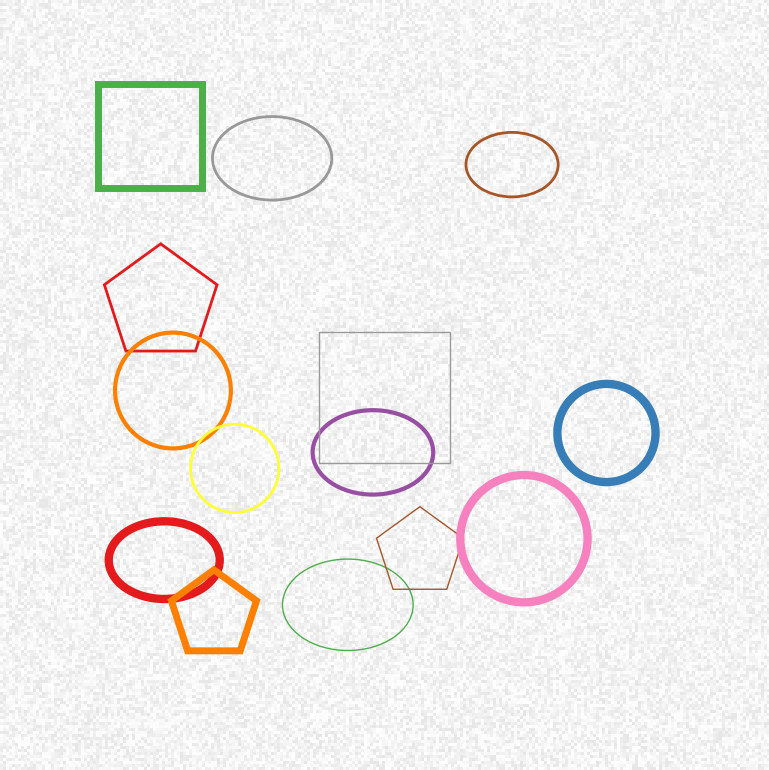[{"shape": "pentagon", "thickness": 1, "radius": 0.38, "center": [0.209, 0.606]}, {"shape": "oval", "thickness": 3, "radius": 0.36, "center": [0.213, 0.273]}, {"shape": "circle", "thickness": 3, "radius": 0.32, "center": [0.788, 0.438]}, {"shape": "square", "thickness": 2.5, "radius": 0.34, "center": [0.195, 0.823]}, {"shape": "oval", "thickness": 0.5, "radius": 0.42, "center": [0.452, 0.215]}, {"shape": "oval", "thickness": 1.5, "radius": 0.39, "center": [0.484, 0.412]}, {"shape": "pentagon", "thickness": 2.5, "radius": 0.29, "center": [0.278, 0.202]}, {"shape": "circle", "thickness": 1.5, "radius": 0.38, "center": [0.225, 0.493]}, {"shape": "circle", "thickness": 1, "radius": 0.29, "center": [0.305, 0.392]}, {"shape": "oval", "thickness": 1, "radius": 0.3, "center": [0.665, 0.786]}, {"shape": "pentagon", "thickness": 0.5, "radius": 0.3, "center": [0.545, 0.283]}, {"shape": "circle", "thickness": 3, "radius": 0.41, "center": [0.68, 0.3]}, {"shape": "oval", "thickness": 1, "radius": 0.39, "center": [0.353, 0.794]}, {"shape": "square", "thickness": 0.5, "radius": 0.42, "center": [0.5, 0.484]}]